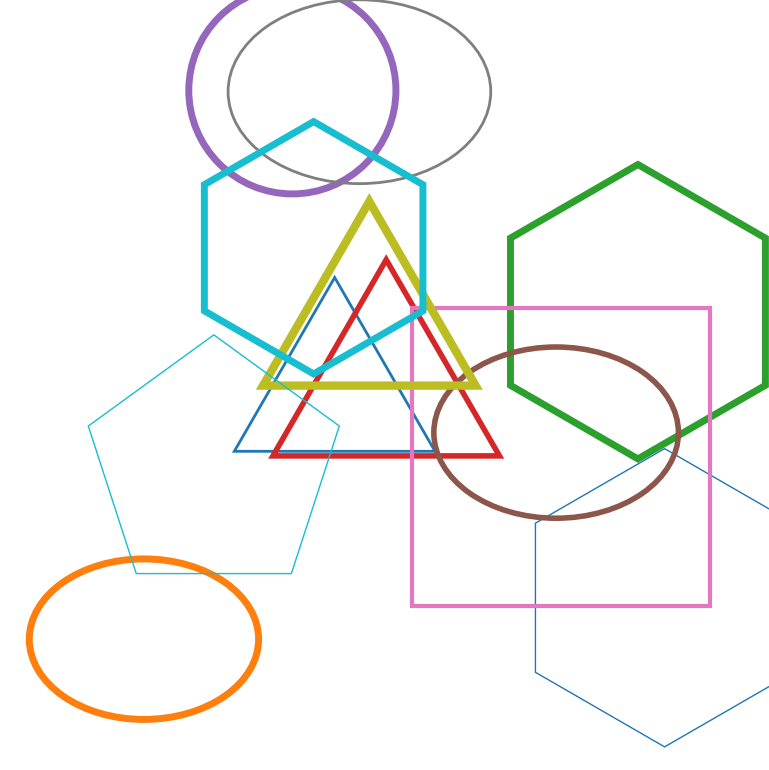[{"shape": "hexagon", "thickness": 0.5, "radius": 0.97, "center": [0.863, 0.224]}, {"shape": "triangle", "thickness": 1, "radius": 0.75, "center": [0.435, 0.489]}, {"shape": "oval", "thickness": 2.5, "radius": 0.74, "center": [0.187, 0.17]}, {"shape": "hexagon", "thickness": 2.5, "radius": 0.96, "center": [0.828, 0.595]}, {"shape": "triangle", "thickness": 2, "radius": 0.85, "center": [0.502, 0.493]}, {"shape": "circle", "thickness": 2.5, "radius": 0.67, "center": [0.38, 0.883]}, {"shape": "oval", "thickness": 2, "radius": 0.79, "center": [0.722, 0.438]}, {"shape": "square", "thickness": 1.5, "radius": 0.97, "center": [0.729, 0.407]}, {"shape": "oval", "thickness": 1, "radius": 0.85, "center": [0.467, 0.881]}, {"shape": "triangle", "thickness": 3, "radius": 0.8, "center": [0.48, 0.579]}, {"shape": "pentagon", "thickness": 0.5, "radius": 0.86, "center": [0.278, 0.394]}, {"shape": "hexagon", "thickness": 2.5, "radius": 0.82, "center": [0.407, 0.678]}]